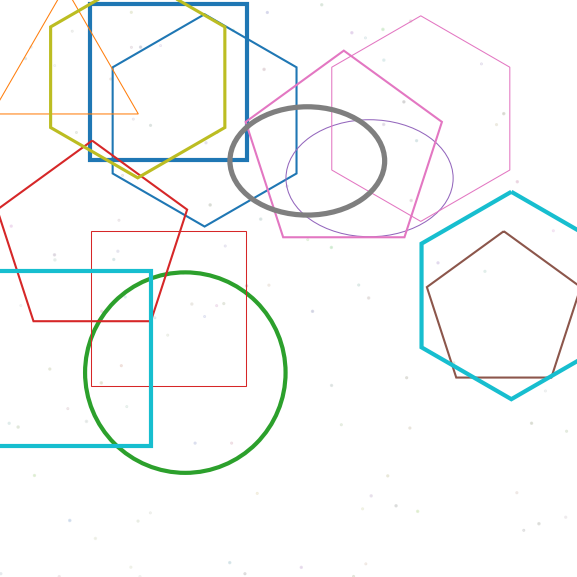[{"shape": "hexagon", "thickness": 1, "radius": 0.92, "center": [0.354, 0.791]}, {"shape": "square", "thickness": 2, "radius": 0.68, "center": [0.292, 0.857]}, {"shape": "triangle", "thickness": 0.5, "radius": 0.73, "center": [0.113, 0.875]}, {"shape": "circle", "thickness": 2, "radius": 0.87, "center": [0.321, 0.354]}, {"shape": "pentagon", "thickness": 1, "radius": 0.86, "center": [0.16, 0.583]}, {"shape": "square", "thickness": 0.5, "radius": 0.67, "center": [0.291, 0.465]}, {"shape": "oval", "thickness": 0.5, "radius": 0.72, "center": [0.64, 0.691]}, {"shape": "pentagon", "thickness": 1, "radius": 0.7, "center": [0.872, 0.459]}, {"shape": "hexagon", "thickness": 0.5, "radius": 0.89, "center": [0.729, 0.794]}, {"shape": "pentagon", "thickness": 1, "radius": 0.89, "center": [0.595, 0.733]}, {"shape": "oval", "thickness": 2.5, "radius": 0.67, "center": [0.532, 0.72]}, {"shape": "hexagon", "thickness": 1.5, "radius": 0.87, "center": [0.238, 0.865]}, {"shape": "hexagon", "thickness": 2, "radius": 0.9, "center": [0.885, 0.487]}, {"shape": "square", "thickness": 2, "radius": 0.76, "center": [0.11, 0.378]}]